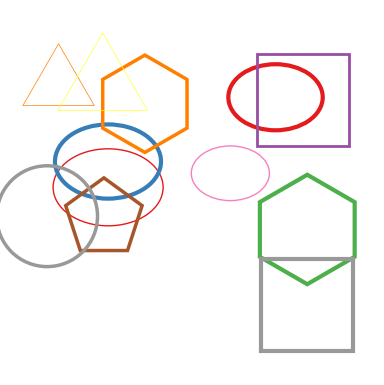[{"shape": "oval", "thickness": 1, "radius": 0.71, "center": [0.281, 0.513]}, {"shape": "oval", "thickness": 3, "radius": 0.61, "center": [0.716, 0.747]}, {"shape": "oval", "thickness": 3, "radius": 0.69, "center": [0.28, 0.58]}, {"shape": "hexagon", "thickness": 3, "radius": 0.71, "center": [0.798, 0.404]}, {"shape": "square", "thickness": 2, "radius": 0.6, "center": [0.788, 0.741]}, {"shape": "hexagon", "thickness": 2.5, "radius": 0.63, "center": [0.376, 0.73]}, {"shape": "triangle", "thickness": 0.5, "radius": 0.54, "center": [0.152, 0.779]}, {"shape": "triangle", "thickness": 0.5, "radius": 0.67, "center": [0.267, 0.78]}, {"shape": "pentagon", "thickness": 2.5, "radius": 0.52, "center": [0.27, 0.434]}, {"shape": "oval", "thickness": 1, "radius": 0.51, "center": [0.598, 0.55]}, {"shape": "square", "thickness": 3, "radius": 0.59, "center": [0.797, 0.208]}, {"shape": "circle", "thickness": 2.5, "radius": 0.65, "center": [0.122, 0.438]}]